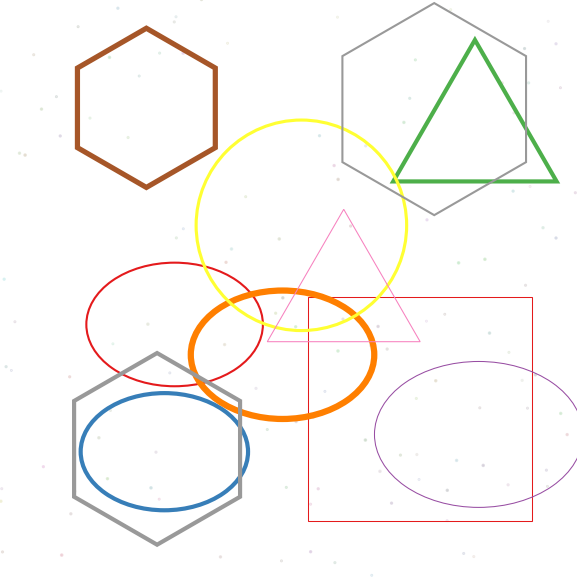[{"shape": "square", "thickness": 0.5, "radius": 0.97, "center": [0.727, 0.29]}, {"shape": "oval", "thickness": 1, "radius": 0.76, "center": [0.302, 0.437]}, {"shape": "oval", "thickness": 2, "radius": 0.72, "center": [0.285, 0.217]}, {"shape": "triangle", "thickness": 2, "radius": 0.82, "center": [0.822, 0.767]}, {"shape": "oval", "thickness": 0.5, "radius": 0.9, "center": [0.829, 0.247]}, {"shape": "oval", "thickness": 3, "radius": 0.79, "center": [0.489, 0.385]}, {"shape": "circle", "thickness": 1.5, "radius": 0.91, "center": [0.522, 0.609]}, {"shape": "hexagon", "thickness": 2.5, "radius": 0.69, "center": [0.253, 0.812]}, {"shape": "triangle", "thickness": 0.5, "radius": 0.76, "center": [0.595, 0.484]}, {"shape": "hexagon", "thickness": 1, "radius": 0.92, "center": [0.752, 0.81]}, {"shape": "hexagon", "thickness": 2, "radius": 0.83, "center": [0.272, 0.222]}]